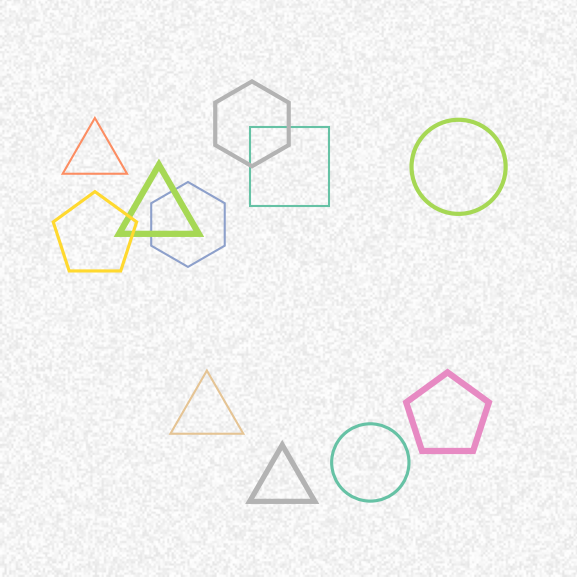[{"shape": "square", "thickness": 1, "radius": 0.34, "center": [0.501, 0.711]}, {"shape": "circle", "thickness": 1.5, "radius": 0.33, "center": [0.641, 0.198]}, {"shape": "triangle", "thickness": 1, "radius": 0.32, "center": [0.164, 0.73]}, {"shape": "hexagon", "thickness": 1, "radius": 0.37, "center": [0.326, 0.61]}, {"shape": "pentagon", "thickness": 3, "radius": 0.38, "center": [0.775, 0.279]}, {"shape": "triangle", "thickness": 3, "radius": 0.4, "center": [0.275, 0.634]}, {"shape": "circle", "thickness": 2, "radius": 0.41, "center": [0.794, 0.71]}, {"shape": "pentagon", "thickness": 1.5, "radius": 0.38, "center": [0.164, 0.591]}, {"shape": "triangle", "thickness": 1, "radius": 0.36, "center": [0.358, 0.285]}, {"shape": "hexagon", "thickness": 2, "radius": 0.37, "center": [0.436, 0.785]}, {"shape": "triangle", "thickness": 2.5, "radius": 0.33, "center": [0.489, 0.164]}]